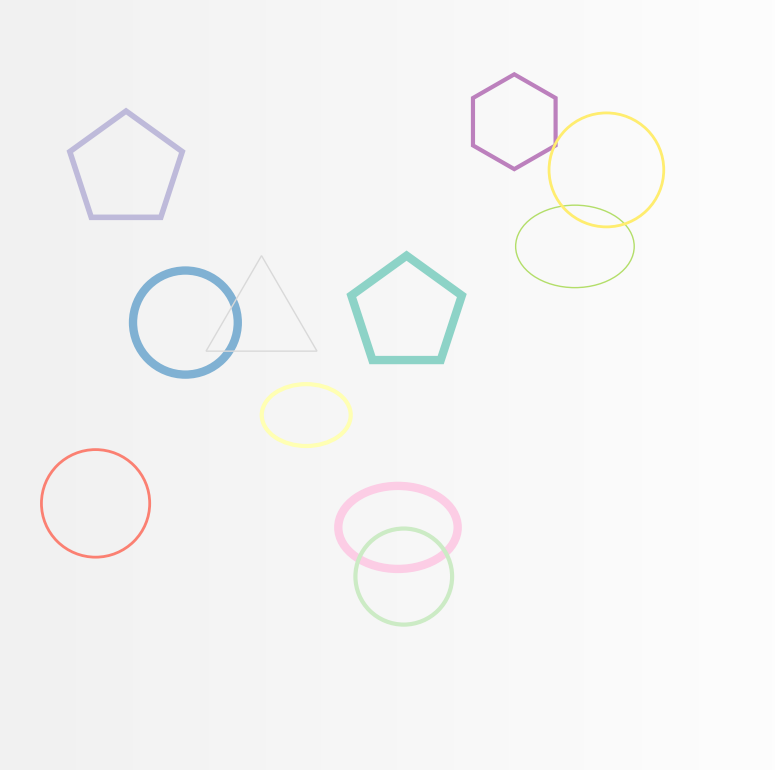[{"shape": "pentagon", "thickness": 3, "radius": 0.37, "center": [0.525, 0.593]}, {"shape": "oval", "thickness": 1.5, "radius": 0.29, "center": [0.395, 0.461]}, {"shape": "pentagon", "thickness": 2, "radius": 0.38, "center": [0.163, 0.779]}, {"shape": "circle", "thickness": 1, "radius": 0.35, "center": [0.123, 0.346]}, {"shape": "circle", "thickness": 3, "radius": 0.34, "center": [0.239, 0.581]}, {"shape": "oval", "thickness": 0.5, "radius": 0.38, "center": [0.742, 0.68]}, {"shape": "oval", "thickness": 3, "radius": 0.39, "center": [0.514, 0.315]}, {"shape": "triangle", "thickness": 0.5, "radius": 0.41, "center": [0.337, 0.585]}, {"shape": "hexagon", "thickness": 1.5, "radius": 0.31, "center": [0.664, 0.842]}, {"shape": "circle", "thickness": 1.5, "radius": 0.31, "center": [0.521, 0.251]}, {"shape": "circle", "thickness": 1, "radius": 0.37, "center": [0.782, 0.779]}]